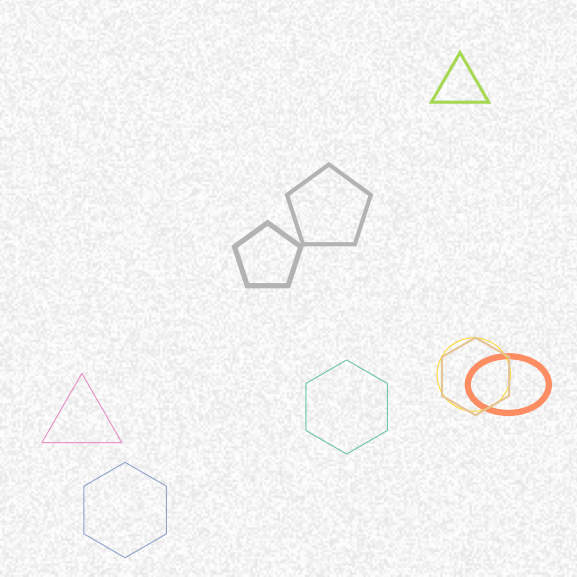[{"shape": "hexagon", "thickness": 0.5, "radius": 0.41, "center": [0.6, 0.294]}, {"shape": "oval", "thickness": 3, "radius": 0.35, "center": [0.88, 0.333]}, {"shape": "hexagon", "thickness": 0.5, "radius": 0.41, "center": [0.217, 0.116]}, {"shape": "triangle", "thickness": 0.5, "radius": 0.4, "center": [0.142, 0.273]}, {"shape": "triangle", "thickness": 1.5, "radius": 0.29, "center": [0.797, 0.851]}, {"shape": "circle", "thickness": 0.5, "radius": 0.32, "center": [0.82, 0.351]}, {"shape": "hexagon", "thickness": 1, "radius": 0.34, "center": [0.823, 0.347]}, {"shape": "pentagon", "thickness": 2, "radius": 0.38, "center": [0.57, 0.638]}, {"shape": "pentagon", "thickness": 2.5, "radius": 0.3, "center": [0.463, 0.553]}]